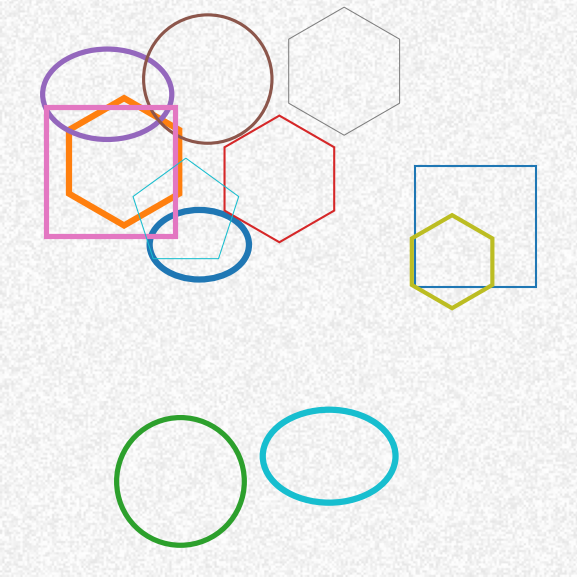[{"shape": "square", "thickness": 1, "radius": 0.52, "center": [0.824, 0.606]}, {"shape": "oval", "thickness": 3, "radius": 0.43, "center": [0.345, 0.575]}, {"shape": "hexagon", "thickness": 3, "radius": 0.55, "center": [0.215, 0.719]}, {"shape": "circle", "thickness": 2.5, "radius": 0.55, "center": [0.313, 0.166]}, {"shape": "hexagon", "thickness": 1, "radius": 0.55, "center": [0.484, 0.689]}, {"shape": "oval", "thickness": 2.5, "radius": 0.56, "center": [0.186, 0.836]}, {"shape": "circle", "thickness": 1.5, "radius": 0.56, "center": [0.36, 0.862]}, {"shape": "square", "thickness": 2.5, "radius": 0.56, "center": [0.191, 0.702]}, {"shape": "hexagon", "thickness": 0.5, "radius": 0.55, "center": [0.596, 0.876]}, {"shape": "hexagon", "thickness": 2, "radius": 0.4, "center": [0.783, 0.546]}, {"shape": "pentagon", "thickness": 0.5, "radius": 0.48, "center": [0.322, 0.629]}, {"shape": "oval", "thickness": 3, "radius": 0.57, "center": [0.57, 0.209]}]